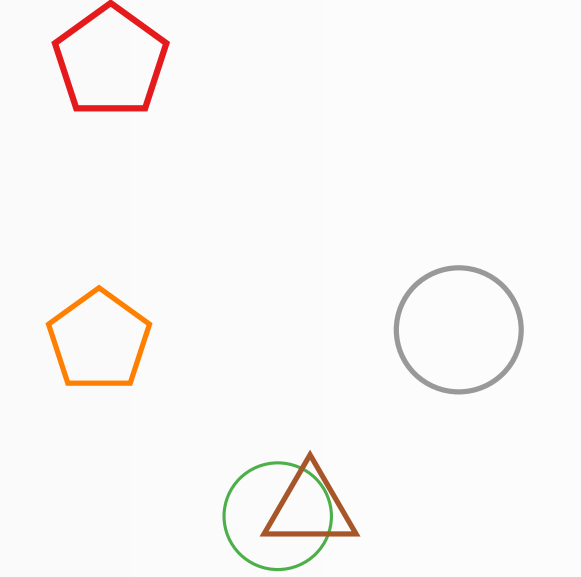[{"shape": "pentagon", "thickness": 3, "radius": 0.5, "center": [0.19, 0.893]}, {"shape": "circle", "thickness": 1.5, "radius": 0.46, "center": [0.478, 0.105]}, {"shape": "pentagon", "thickness": 2.5, "radius": 0.46, "center": [0.17, 0.41]}, {"shape": "triangle", "thickness": 2.5, "radius": 0.46, "center": [0.533, 0.12]}, {"shape": "circle", "thickness": 2.5, "radius": 0.54, "center": [0.789, 0.428]}]